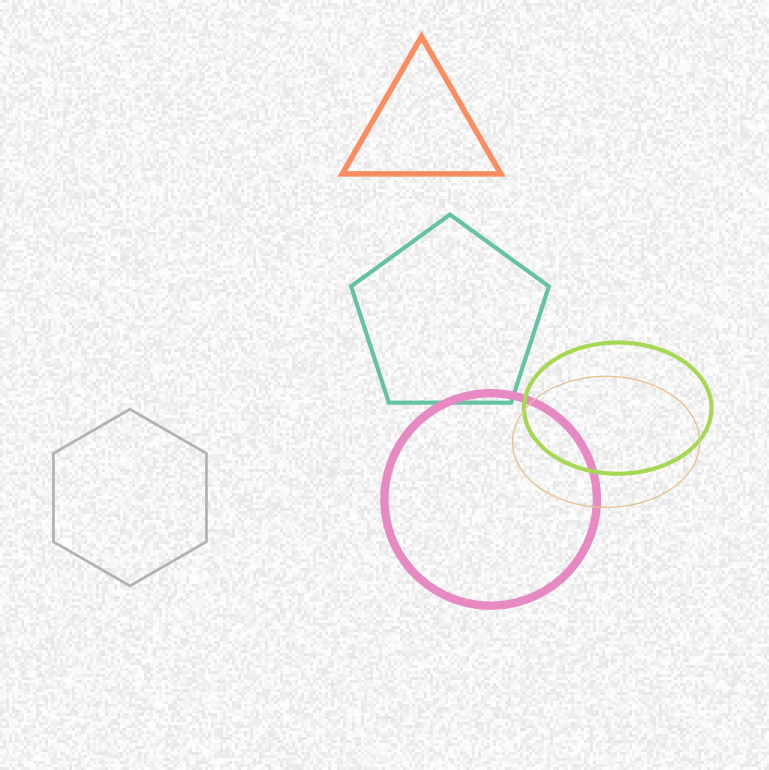[{"shape": "pentagon", "thickness": 1.5, "radius": 0.68, "center": [0.584, 0.586]}, {"shape": "triangle", "thickness": 2, "radius": 0.59, "center": [0.547, 0.834]}, {"shape": "circle", "thickness": 3, "radius": 0.69, "center": [0.637, 0.351]}, {"shape": "oval", "thickness": 1.5, "radius": 0.61, "center": [0.802, 0.47]}, {"shape": "oval", "thickness": 0.5, "radius": 0.61, "center": [0.787, 0.426]}, {"shape": "hexagon", "thickness": 1, "radius": 0.57, "center": [0.169, 0.354]}]